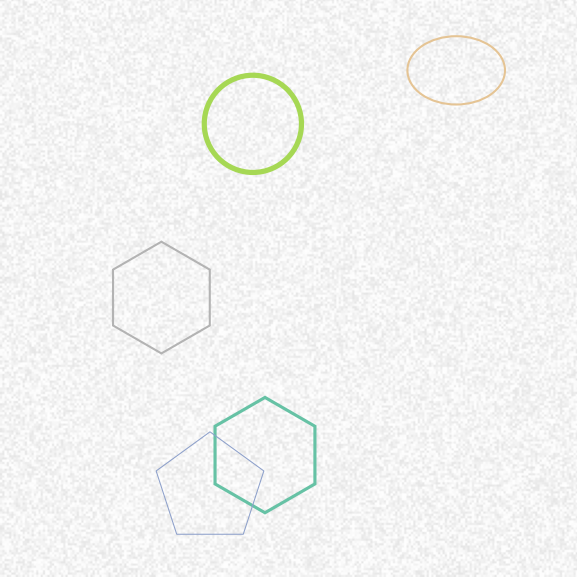[{"shape": "hexagon", "thickness": 1.5, "radius": 0.5, "center": [0.459, 0.211]}, {"shape": "pentagon", "thickness": 0.5, "radius": 0.49, "center": [0.364, 0.153]}, {"shape": "circle", "thickness": 2.5, "radius": 0.42, "center": [0.438, 0.785]}, {"shape": "oval", "thickness": 1, "radius": 0.42, "center": [0.79, 0.877]}, {"shape": "hexagon", "thickness": 1, "radius": 0.48, "center": [0.279, 0.484]}]